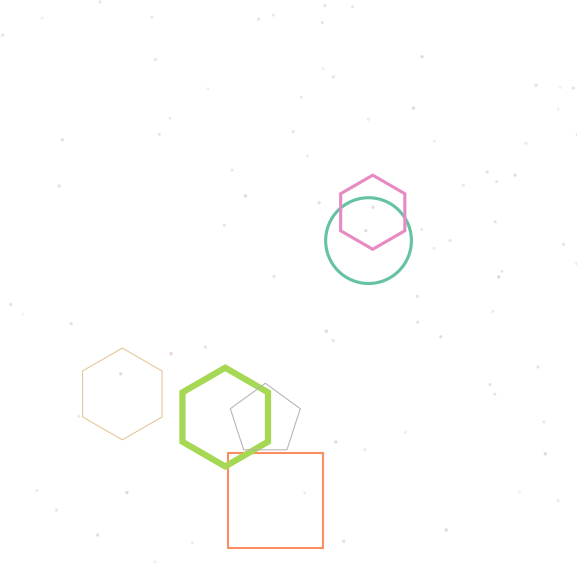[{"shape": "circle", "thickness": 1.5, "radius": 0.37, "center": [0.638, 0.582]}, {"shape": "square", "thickness": 1, "radius": 0.41, "center": [0.477, 0.132]}, {"shape": "hexagon", "thickness": 1.5, "radius": 0.32, "center": [0.645, 0.632]}, {"shape": "hexagon", "thickness": 3, "radius": 0.43, "center": [0.39, 0.277]}, {"shape": "hexagon", "thickness": 0.5, "radius": 0.4, "center": [0.212, 0.317]}, {"shape": "pentagon", "thickness": 0.5, "radius": 0.32, "center": [0.459, 0.272]}]